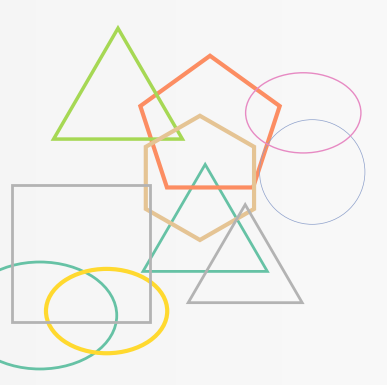[{"shape": "oval", "thickness": 2, "radius": 0.99, "center": [0.103, 0.181]}, {"shape": "triangle", "thickness": 2, "radius": 0.93, "center": [0.529, 0.388]}, {"shape": "pentagon", "thickness": 3, "radius": 0.95, "center": [0.542, 0.666]}, {"shape": "circle", "thickness": 0.5, "radius": 0.68, "center": [0.806, 0.553]}, {"shape": "oval", "thickness": 1, "radius": 0.74, "center": [0.783, 0.707]}, {"shape": "triangle", "thickness": 2.5, "radius": 0.96, "center": [0.304, 0.735]}, {"shape": "oval", "thickness": 3, "radius": 0.78, "center": [0.275, 0.192]}, {"shape": "hexagon", "thickness": 3, "radius": 0.81, "center": [0.516, 0.538]}, {"shape": "triangle", "thickness": 2, "radius": 0.85, "center": [0.633, 0.299]}, {"shape": "square", "thickness": 2, "radius": 0.89, "center": [0.209, 0.342]}]